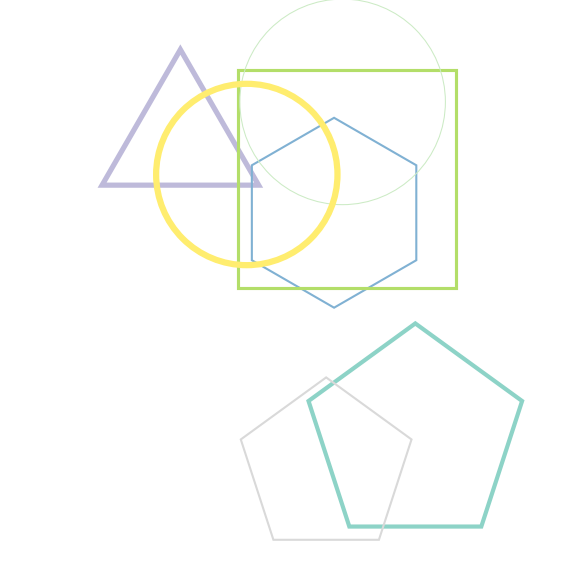[{"shape": "pentagon", "thickness": 2, "radius": 0.97, "center": [0.719, 0.245]}, {"shape": "triangle", "thickness": 2.5, "radius": 0.78, "center": [0.312, 0.757]}, {"shape": "hexagon", "thickness": 1, "radius": 0.82, "center": [0.578, 0.631]}, {"shape": "square", "thickness": 1.5, "radius": 0.94, "center": [0.601, 0.689]}, {"shape": "pentagon", "thickness": 1, "radius": 0.78, "center": [0.565, 0.19]}, {"shape": "circle", "thickness": 0.5, "radius": 0.89, "center": [0.593, 0.823]}, {"shape": "circle", "thickness": 3, "radius": 0.79, "center": [0.427, 0.697]}]